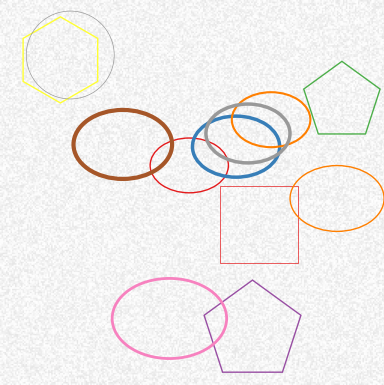[{"shape": "oval", "thickness": 1, "radius": 0.51, "center": [0.492, 0.57]}, {"shape": "square", "thickness": 0.5, "radius": 0.5, "center": [0.673, 0.417]}, {"shape": "oval", "thickness": 2.5, "radius": 0.57, "center": [0.613, 0.619]}, {"shape": "pentagon", "thickness": 1, "radius": 0.52, "center": [0.888, 0.736]}, {"shape": "pentagon", "thickness": 1, "radius": 0.66, "center": [0.656, 0.14]}, {"shape": "oval", "thickness": 1, "radius": 0.61, "center": [0.876, 0.484]}, {"shape": "oval", "thickness": 1.5, "radius": 0.51, "center": [0.704, 0.689]}, {"shape": "hexagon", "thickness": 1, "radius": 0.56, "center": [0.157, 0.844]}, {"shape": "oval", "thickness": 3, "radius": 0.64, "center": [0.319, 0.625]}, {"shape": "oval", "thickness": 2, "radius": 0.74, "center": [0.44, 0.173]}, {"shape": "circle", "thickness": 0.5, "radius": 0.57, "center": [0.182, 0.857]}, {"shape": "oval", "thickness": 2.5, "radius": 0.55, "center": [0.644, 0.653]}]